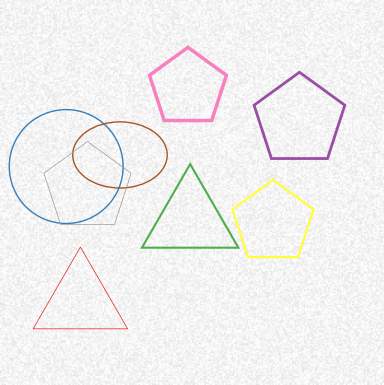[{"shape": "triangle", "thickness": 0.5, "radius": 0.71, "center": [0.209, 0.217]}, {"shape": "circle", "thickness": 1, "radius": 0.74, "center": [0.172, 0.567]}, {"shape": "triangle", "thickness": 1.5, "radius": 0.72, "center": [0.494, 0.429]}, {"shape": "pentagon", "thickness": 2, "radius": 0.62, "center": [0.778, 0.688]}, {"shape": "pentagon", "thickness": 1.5, "radius": 0.55, "center": [0.709, 0.422]}, {"shape": "oval", "thickness": 1, "radius": 0.61, "center": [0.312, 0.598]}, {"shape": "pentagon", "thickness": 2.5, "radius": 0.53, "center": [0.488, 0.772]}, {"shape": "pentagon", "thickness": 0.5, "radius": 0.6, "center": [0.227, 0.513]}]